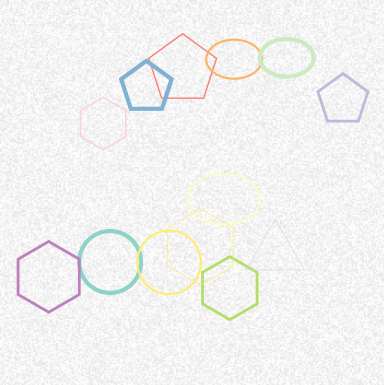[{"shape": "circle", "thickness": 3, "radius": 0.4, "center": [0.286, 0.32]}, {"shape": "oval", "thickness": 1, "radius": 0.47, "center": [0.582, 0.483]}, {"shape": "pentagon", "thickness": 2, "radius": 0.34, "center": [0.891, 0.741]}, {"shape": "pentagon", "thickness": 1, "radius": 0.46, "center": [0.474, 0.82]}, {"shape": "pentagon", "thickness": 3, "radius": 0.34, "center": [0.38, 0.773]}, {"shape": "oval", "thickness": 1.5, "radius": 0.36, "center": [0.608, 0.846]}, {"shape": "hexagon", "thickness": 2, "radius": 0.41, "center": [0.597, 0.252]}, {"shape": "hexagon", "thickness": 1, "radius": 0.34, "center": [0.268, 0.679]}, {"shape": "triangle", "thickness": 0.5, "radius": 0.44, "center": [0.715, 0.343]}, {"shape": "hexagon", "thickness": 2, "radius": 0.46, "center": [0.126, 0.281]}, {"shape": "oval", "thickness": 3, "radius": 0.35, "center": [0.745, 0.85]}, {"shape": "hexagon", "thickness": 0.5, "radius": 0.5, "center": [0.521, 0.359]}, {"shape": "circle", "thickness": 1.5, "radius": 0.41, "center": [0.439, 0.319]}]